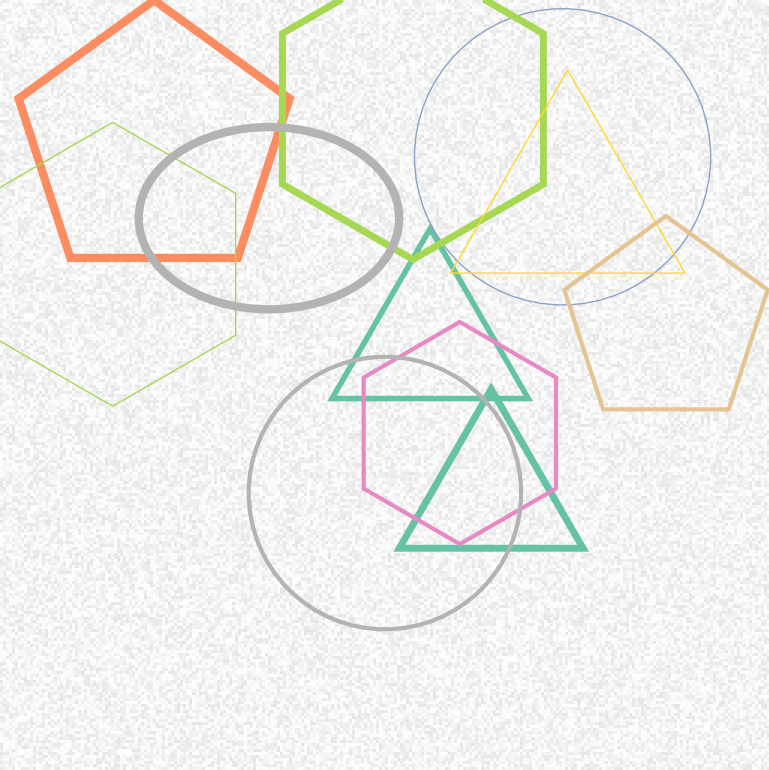[{"shape": "triangle", "thickness": 2, "radius": 0.74, "center": [0.559, 0.556]}, {"shape": "triangle", "thickness": 2.5, "radius": 0.69, "center": [0.638, 0.357]}, {"shape": "pentagon", "thickness": 3, "radius": 0.93, "center": [0.2, 0.815]}, {"shape": "circle", "thickness": 0.5, "radius": 0.96, "center": [0.731, 0.796]}, {"shape": "hexagon", "thickness": 1.5, "radius": 0.72, "center": [0.597, 0.438]}, {"shape": "hexagon", "thickness": 0.5, "radius": 0.92, "center": [0.146, 0.657]}, {"shape": "hexagon", "thickness": 2.5, "radius": 0.98, "center": [0.536, 0.859]}, {"shape": "triangle", "thickness": 0.5, "radius": 0.88, "center": [0.737, 0.733]}, {"shape": "pentagon", "thickness": 1.5, "radius": 0.69, "center": [0.865, 0.581]}, {"shape": "oval", "thickness": 3, "radius": 0.85, "center": [0.349, 0.717]}, {"shape": "circle", "thickness": 1.5, "radius": 0.88, "center": [0.5, 0.36]}]